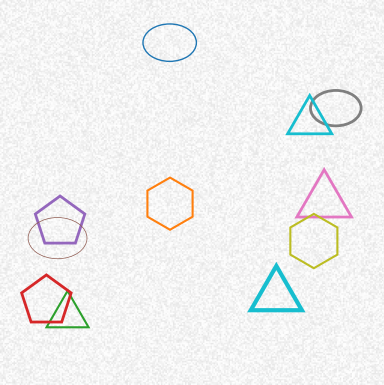[{"shape": "oval", "thickness": 1, "radius": 0.35, "center": [0.441, 0.889]}, {"shape": "hexagon", "thickness": 1.5, "radius": 0.34, "center": [0.442, 0.471]}, {"shape": "triangle", "thickness": 1.5, "radius": 0.32, "center": [0.175, 0.181]}, {"shape": "pentagon", "thickness": 2, "radius": 0.34, "center": [0.121, 0.218]}, {"shape": "pentagon", "thickness": 2, "radius": 0.34, "center": [0.156, 0.423]}, {"shape": "oval", "thickness": 0.5, "radius": 0.38, "center": [0.149, 0.381]}, {"shape": "triangle", "thickness": 2, "radius": 0.41, "center": [0.842, 0.477]}, {"shape": "oval", "thickness": 2, "radius": 0.33, "center": [0.872, 0.719]}, {"shape": "hexagon", "thickness": 1.5, "radius": 0.35, "center": [0.815, 0.374]}, {"shape": "triangle", "thickness": 3, "radius": 0.38, "center": [0.718, 0.233]}, {"shape": "triangle", "thickness": 2, "radius": 0.33, "center": [0.804, 0.686]}]